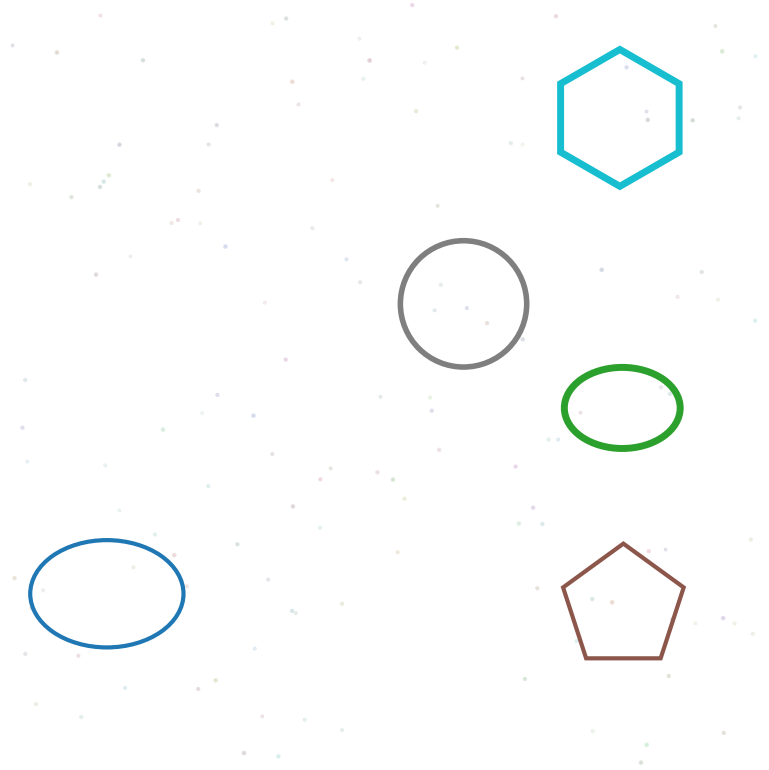[{"shape": "oval", "thickness": 1.5, "radius": 0.5, "center": [0.139, 0.229]}, {"shape": "oval", "thickness": 2.5, "radius": 0.38, "center": [0.808, 0.47]}, {"shape": "pentagon", "thickness": 1.5, "radius": 0.41, "center": [0.81, 0.212]}, {"shape": "circle", "thickness": 2, "radius": 0.41, "center": [0.602, 0.605]}, {"shape": "hexagon", "thickness": 2.5, "radius": 0.44, "center": [0.805, 0.847]}]